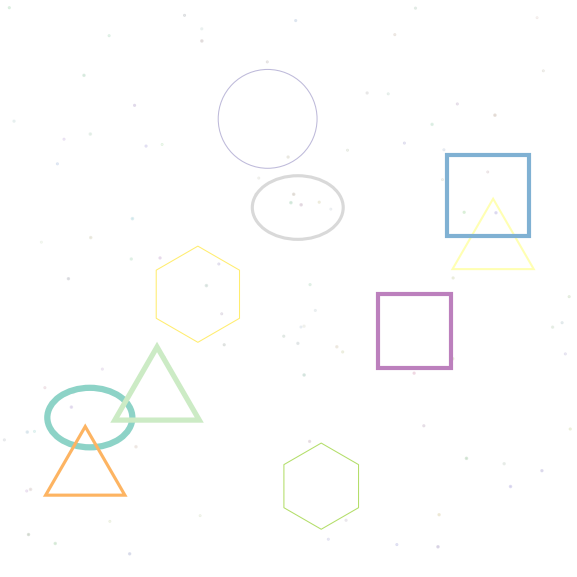[{"shape": "oval", "thickness": 3, "radius": 0.37, "center": [0.156, 0.276]}, {"shape": "triangle", "thickness": 1, "radius": 0.41, "center": [0.854, 0.574]}, {"shape": "circle", "thickness": 0.5, "radius": 0.43, "center": [0.463, 0.793]}, {"shape": "square", "thickness": 2, "radius": 0.35, "center": [0.845, 0.66]}, {"shape": "triangle", "thickness": 1.5, "radius": 0.4, "center": [0.148, 0.181]}, {"shape": "hexagon", "thickness": 0.5, "radius": 0.37, "center": [0.556, 0.157]}, {"shape": "oval", "thickness": 1.5, "radius": 0.39, "center": [0.516, 0.64]}, {"shape": "square", "thickness": 2, "radius": 0.32, "center": [0.718, 0.426]}, {"shape": "triangle", "thickness": 2.5, "radius": 0.42, "center": [0.272, 0.314]}, {"shape": "hexagon", "thickness": 0.5, "radius": 0.42, "center": [0.343, 0.49]}]